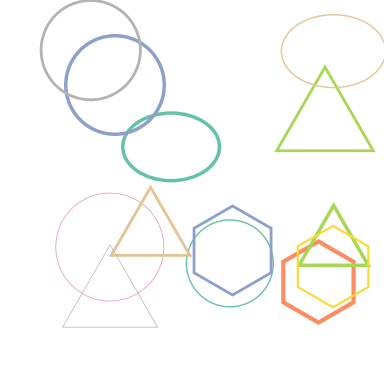[{"shape": "oval", "thickness": 2.5, "radius": 0.63, "center": [0.444, 0.619]}, {"shape": "circle", "thickness": 1, "radius": 0.56, "center": [0.597, 0.316]}, {"shape": "hexagon", "thickness": 3, "radius": 0.53, "center": [0.827, 0.268]}, {"shape": "circle", "thickness": 2.5, "radius": 0.64, "center": [0.299, 0.779]}, {"shape": "hexagon", "thickness": 2, "radius": 0.58, "center": [0.604, 0.349]}, {"shape": "circle", "thickness": 0.5, "radius": 0.7, "center": [0.285, 0.358]}, {"shape": "triangle", "thickness": 2.5, "radius": 0.52, "center": [0.867, 0.363]}, {"shape": "triangle", "thickness": 2, "radius": 0.72, "center": [0.844, 0.681]}, {"shape": "hexagon", "thickness": 1.5, "radius": 0.53, "center": [0.865, 0.307]}, {"shape": "oval", "thickness": 1, "radius": 0.68, "center": [0.866, 0.867]}, {"shape": "triangle", "thickness": 2, "radius": 0.59, "center": [0.391, 0.396]}, {"shape": "triangle", "thickness": 0.5, "radius": 0.71, "center": [0.286, 0.221]}, {"shape": "circle", "thickness": 2, "radius": 0.64, "center": [0.236, 0.87]}]